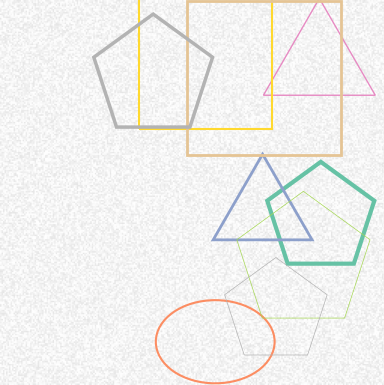[{"shape": "pentagon", "thickness": 3, "radius": 0.73, "center": [0.833, 0.433]}, {"shape": "oval", "thickness": 1.5, "radius": 0.77, "center": [0.559, 0.112]}, {"shape": "triangle", "thickness": 2, "radius": 0.74, "center": [0.682, 0.451]}, {"shape": "triangle", "thickness": 1, "radius": 0.84, "center": [0.829, 0.836]}, {"shape": "pentagon", "thickness": 0.5, "radius": 0.91, "center": [0.788, 0.321]}, {"shape": "square", "thickness": 1.5, "radius": 0.86, "center": [0.534, 0.836]}, {"shape": "square", "thickness": 2, "radius": 1.0, "center": [0.686, 0.798]}, {"shape": "pentagon", "thickness": 2.5, "radius": 0.81, "center": [0.398, 0.801]}, {"shape": "pentagon", "thickness": 0.5, "radius": 0.7, "center": [0.717, 0.191]}]